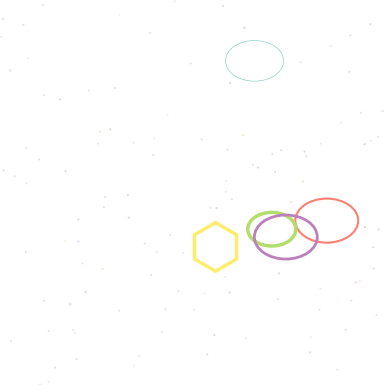[{"shape": "oval", "thickness": 0.5, "radius": 0.38, "center": [0.661, 0.842]}, {"shape": "oval", "thickness": 1.5, "radius": 0.41, "center": [0.849, 0.427]}, {"shape": "oval", "thickness": 2.5, "radius": 0.31, "center": [0.706, 0.405]}, {"shape": "oval", "thickness": 2, "radius": 0.41, "center": [0.742, 0.384]}, {"shape": "hexagon", "thickness": 2.5, "radius": 0.32, "center": [0.56, 0.359]}]